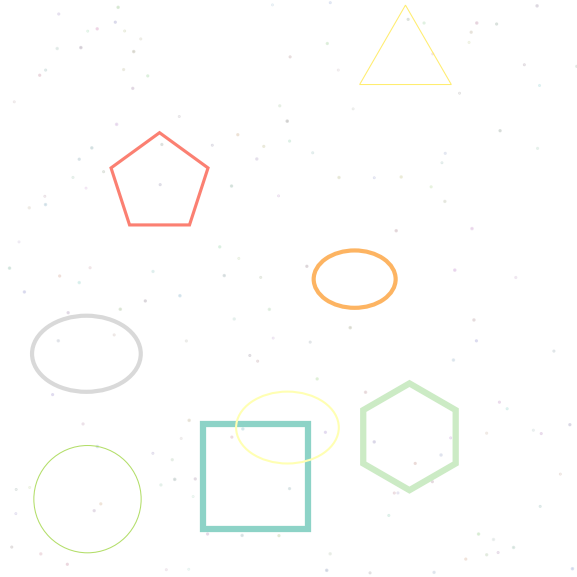[{"shape": "square", "thickness": 3, "radius": 0.46, "center": [0.442, 0.174]}, {"shape": "oval", "thickness": 1, "radius": 0.44, "center": [0.498, 0.259]}, {"shape": "pentagon", "thickness": 1.5, "radius": 0.44, "center": [0.276, 0.681]}, {"shape": "oval", "thickness": 2, "radius": 0.35, "center": [0.614, 0.516]}, {"shape": "circle", "thickness": 0.5, "radius": 0.46, "center": [0.152, 0.135]}, {"shape": "oval", "thickness": 2, "radius": 0.47, "center": [0.15, 0.387]}, {"shape": "hexagon", "thickness": 3, "radius": 0.46, "center": [0.709, 0.243]}, {"shape": "triangle", "thickness": 0.5, "radius": 0.46, "center": [0.702, 0.899]}]